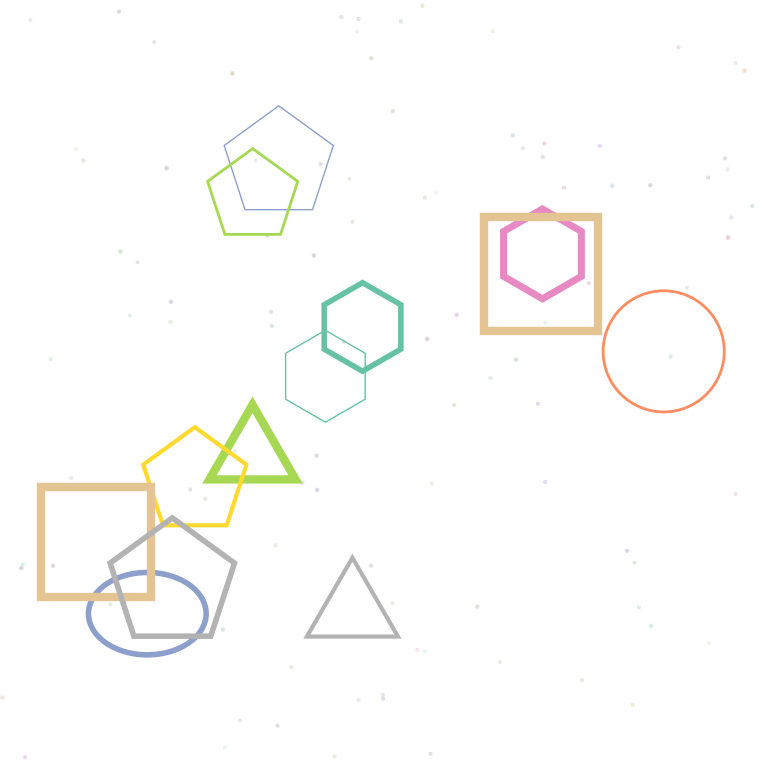[{"shape": "hexagon", "thickness": 2, "radius": 0.29, "center": [0.471, 0.575]}, {"shape": "hexagon", "thickness": 0.5, "radius": 0.3, "center": [0.423, 0.511]}, {"shape": "circle", "thickness": 1, "radius": 0.39, "center": [0.862, 0.544]}, {"shape": "pentagon", "thickness": 0.5, "radius": 0.37, "center": [0.362, 0.788]}, {"shape": "oval", "thickness": 2, "radius": 0.38, "center": [0.191, 0.203]}, {"shape": "hexagon", "thickness": 2.5, "radius": 0.29, "center": [0.705, 0.67]}, {"shape": "pentagon", "thickness": 1, "radius": 0.31, "center": [0.328, 0.745]}, {"shape": "triangle", "thickness": 3, "radius": 0.32, "center": [0.328, 0.41]}, {"shape": "pentagon", "thickness": 1.5, "radius": 0.35, "center": [0.253, 0.375]}, {"shape": "square", "thickness": 3, "radius": 0.36, "center": [0.125, 0.296]}, {"shape": "square", "thickness": 3, "radius": 0.37, "center": [0.703, 0.644]}, {"shape": "triangle", "thickness": 1.5, "radius": 0.34, "center": [0.458, 0.207]}, {"shape": "pentagon", "thickness": 2, "radius": 0.42, "center": [0.224, 0.242]}]